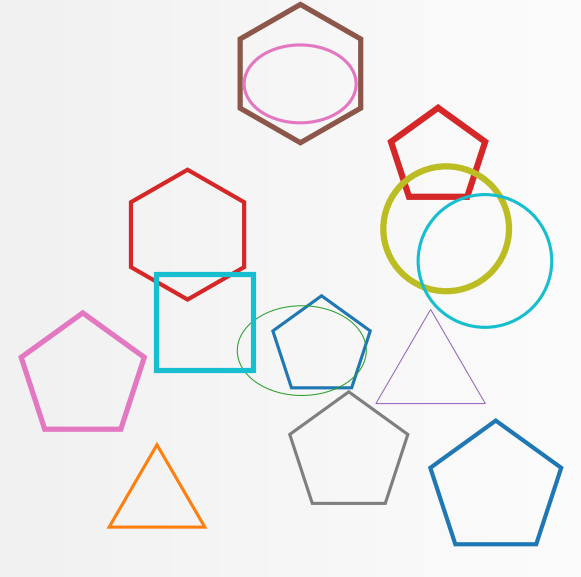[{"shape": "pentagon", "thickness": 1.5, "radius": 0.44, "center": [0.553, 0.399]}, {"shape": "pentagon", "thickness": 2, "radius": 0.59, "center": [0.853, 0.152]}, {"shape": "triangle", "thickness": 1.5, "radius": 0.48, "center": [0.27, 0.134]}, {"shape": "oval", "thickness": 0.5, "radius": 0.55, "center": [0.519, 0.392]}, {"shape": "hexagon", "thickness": 2, "radius": 0.56, "center": [0.323, 0.593]}, {"shape": "pentagon", "thickness": 3, "radius": 0.43, "center": [0.754, 0.727]}, {"shape": "triangle", "thickness": 0.5, "radius": 0.54, "center": [0.741, 0.355]}, {"shape": "hexagon", "thickness": 2.5, "radius": 0.6, "center": [0.517, 0.872]}, {"shape": "oval", "thickness": 1.5, "radius": 0.48, "center": [0.516, 0.854]}, {"shape": "pentagon", "thickness": 2.5, "radius": 0.56, "center": [0.142, 0.346]}, {"shape": "pentagon", "thickness": 1.5, "radius": 0.53, "center": [0.6, 0.214]}, {"shape": "circle", "thickness": 3, "radius": 0.54, "center": [0.768, 0.603]}, {"shape": "circle", "thickness": 1.5, "radius": 0.57, "center": [0.834, 0.547]}, {"shape": "square", "thickness": 2.5, "radius": 0.42, "center": [0.352, 0.442]}]